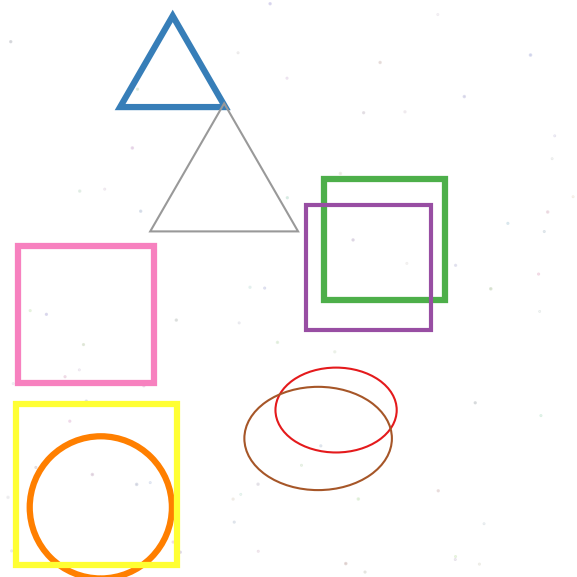[{"shape": "oval", "thickness": 1, "radius": 0.52, "center": [0.582, 0.289]}, {"shape": "triangle", "thickness": 3, "radius": 0.53, "center": [0.299, 0.866]}, {"shape": "square", "thickness": 3, "radius": 0.52, "center": [0.665, 0.584]}, {"shape": "square", "thickness": 2, "radius": 0.54, "center": [0.638, 0.536]}, {"shape": "circle", "thickness": 3, "radius": 0.62, "center": [0.175, 0.121]}, {"shape": "square", "thickness": 3, "radius": 0.7, "center": [0.167, 0.16]}, {"shape": "oval", "thickness": 1, "radius": 0.64, "center": [0.551, 0.24]}, {"shape": "square", "thickness": 3, "radius": 0.59, "center": [0.149, 0.455]}, {"shape": "triangle", "thickness": 1, "radius": 0.74, "center": [0.388, 0.672]}]